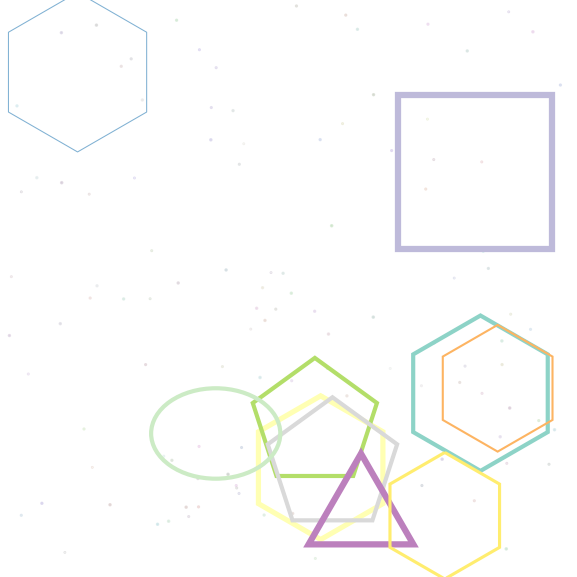[{"shape": "hexagon", "thickness": 2, "radius": 0.67, "center": [0.832, 0.318]}, {"shape": "hexagon", "thickness": 2.5, "radius": 0.62, "center": [0.555, 0.189]}, {"shape": "square", "thickness": 3, "radius": 0.67, "center": [0.822, 0.701]}, {"shape": "hexagon", "thickness": 0.5, "radius": 0.69, "center": [0.134, 0.874]}, {"shape": "hexagon", "thickness": 1, "radius": 0.55, "center": [0.862, 0.327]}, {"shape": "pentagon", "thickness": 2, "radius": 0.57, "center": [0.545, 0.266]}, {"shape": "pentagon", "thickness": 2, "radius": 0.59, "center": [0.576, 0.193]}, {"shape": "triangle", "thickness": 3, "radius": 0.52, "center": [0.625, 0.109]}, {"shape": "oval", "thickness": 2, "radius": 0.56, "center": [0.374, 0.249]}, {"shape": "hexagon", "thickness": 1.5, "radius": 0.55, "center": [0.77, 0.106]}]